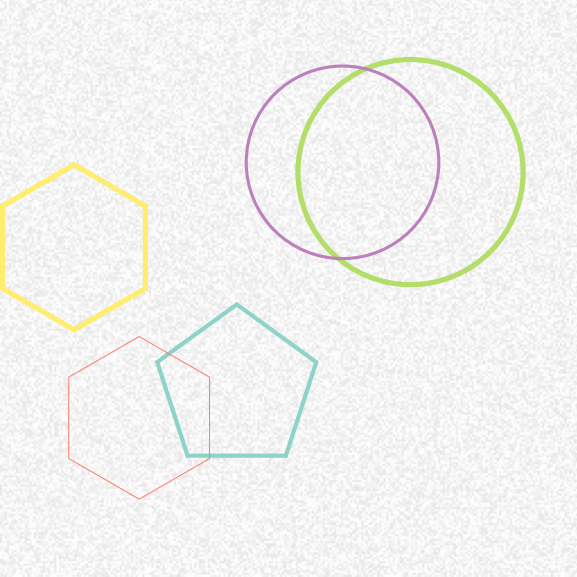[{"shape": "pentagon", "thickness": 2, "radius": 0.72, "center": [0.41, 0.327]}, {"shape": "hexagon", "thickness": 0.5, "radius": 0.7, "center": [0.241, 0.276]}, {"shape": "circle", "thickness": 2.5, "radius": 0.97, "center": [0.711, 0.701]}, {"shape": "circle", "thickness": 1.5, "radius": 0.83, "center": [0.593, 0.718]}, {"shape": "hexagon", "thickness": 2.5, "radius": 0.71, "center": [0.128, 0.571]}]